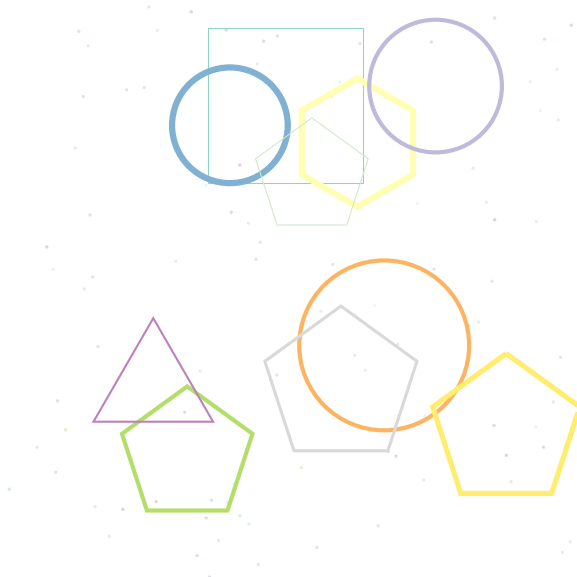[{"shape": "square", "thickness": 0.5, "radius": 0.67, "center": [0.494, 0.817]}, {"shape": "hexagon", "thickness": 3, "radius": 0.56, "center": [0.619, 0.752]}, {"shape": "circle", "thickness": 2, "radius": 0.57, "center": [0.754, 0.85]}, {"shape": "circle", "thickness": 3, "radius": 0.5, "center": [0.398, 0.782]}, {"shape": "circle", "thickness": 2, "radius": 0.74, "center": [0.665, 0.401]}, {"shape": "pentagon", "thickness": 2, "radius": 0.59, "center": [0.324, 0.211]}, {"shape": "pentagon", "thickness": 1.5, "radius": 0.69, "center": [0.59, 0.331]}, {"shape": "triangle", "thickness": 1, "radius": 0.6, "center": [0.265, 0.329]}, {"shape": "pentagon", "thickness": 0.5, "radius": 0.51, "center": [0.54, 0.692]}, {"shape": "pentagon", "thickness": 2.5, "radius": 0.67, "center": [0.877, 0.253]}]